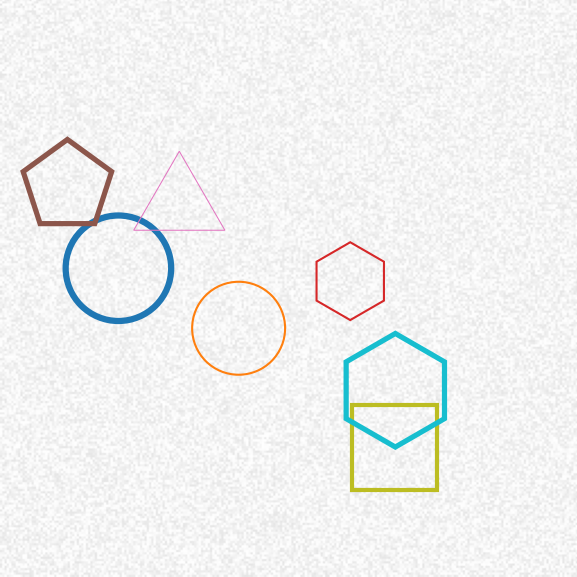[{"shape": "circle", "thickness": 3, "radius": 0.46, "center": [0.205, 0.535]}, {"shape": "circle", "thickness": 1, "radius": 0.4, "center": [0.413, 0.431]}, {"shape": "hexagon", "thickness": 1, "radius": 0.34, "center": [0.606, 0.512]}, {"shape": "pentagon", "thickness": 2.5, "radius": 0.4, "center": [0.117, 0.677]}, {"shape": "triangle", "thickness": 0.5, "radius": 0.46, "center": [0.31, 0.646]}, {"shape": "square", "thickness": 2, "radius": 0.37, "center": [0.683, 0.224]}, {"shape": "hexagon", "thickness": 2.5, "radius": 0.49, "center": [0.685, 0.323]}]